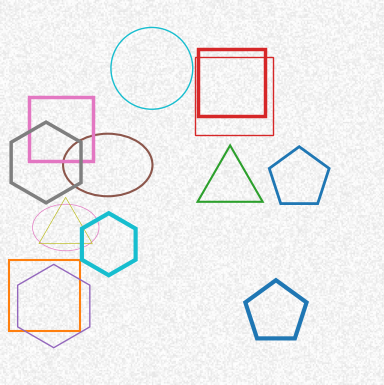[{"shape": "pentagon", "thickness": 3, "radius": 0.42, "center": [0.717, 0.189]}, {"shape": "pentagon", "thickness": 2, "radius": 0.41, "center": [0.777, 0.537]}, {"shape": "square", "thickness": 1.5, "radius": 0.46, "center": [0.116, 0.233]}, {"shape": "triangle", "thickness": 1.5, "radius": 0.49, "center": [0.598, 0.525]}, {"shape": "square", "thickness": 2.5, "radius": 0.43, "center": [0.601, 0.785]}, {"shape": "square", "thickness": 1, "radius": 0.51, "center": [0.607, 0.75]}, {"shape": "hexagon", "thickness": 1, "radius": 0.54, "center": [0.14, 0.205]}, {"shape": "oval", "thickness": 1.5, "radius": 0.58, "center": [0.28, 0.571]}, {"shape": "square", "thickness": 2.5, "radius": 0.41, "center": [0.157, 0.665]}, {"shape": "oval", "thickness": 0.5, "radius": 0.43, "center": [0.171, 0.409]}, {"shape": "hexagon", "thickness": 2.5, "radius": 0.52, "center": [0.12, 0.578]}, {"shape": "triangle", "thickness": 0.5, "radius": 0.4, "center": [0.17, 0.407]}, {"shape": "hexagon", "thickness": 3, "radius": 0.4, "center": [0.282, 0.366]}, {"shape": "circle", "thickness": 1, "radius": 0.53, "center": [0.394, 0.822]}]